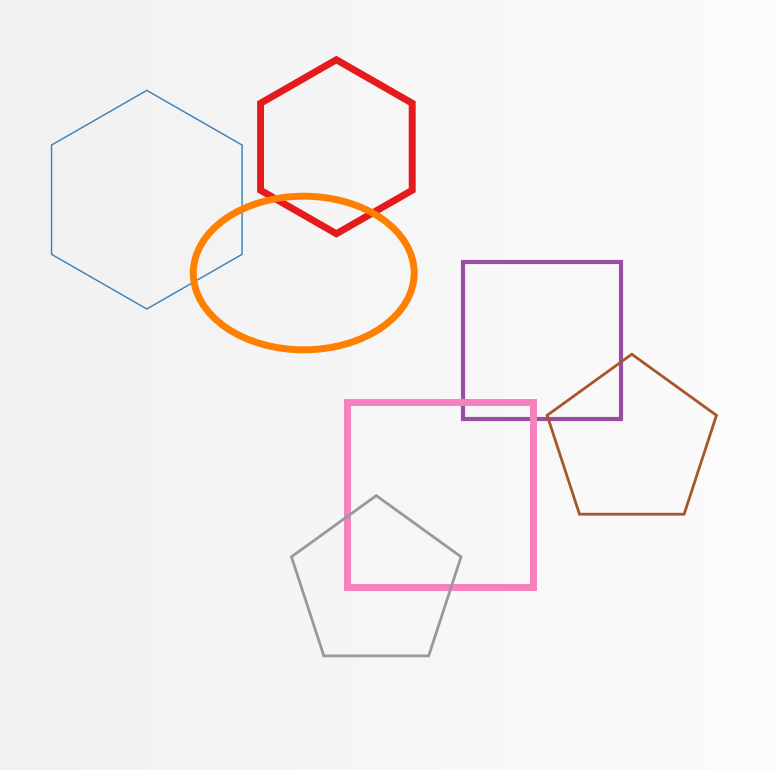[{"shape": "hexagon", "thickness": 2.5, "radius": 0.56, "center": [0.434, 0.809]}, {"shape": "hexagon", "thickness": 0.5, "radius": 0.71, "center": [0.189, 0.741]}, {"shape": "square", "thickness": 1.5, "radius": 0.51, "center": [0.7, 0.558]}, {"shape": "oval", "thickness": 2.5, "radius": 0.71, "center": [0.392, 0.645]}, {"shape": "pentagon", "thickness": 1, "radius": 0.57, "center": [0.815, 0.425]}, {"shape": "square", "thickness": 2.5, "radius": 0.6, "center": [0.568, 0.358]}, {"shape": "pentagon", "thickness": 1, "radius": 0.58, "center": [0.486, 0.241]}]